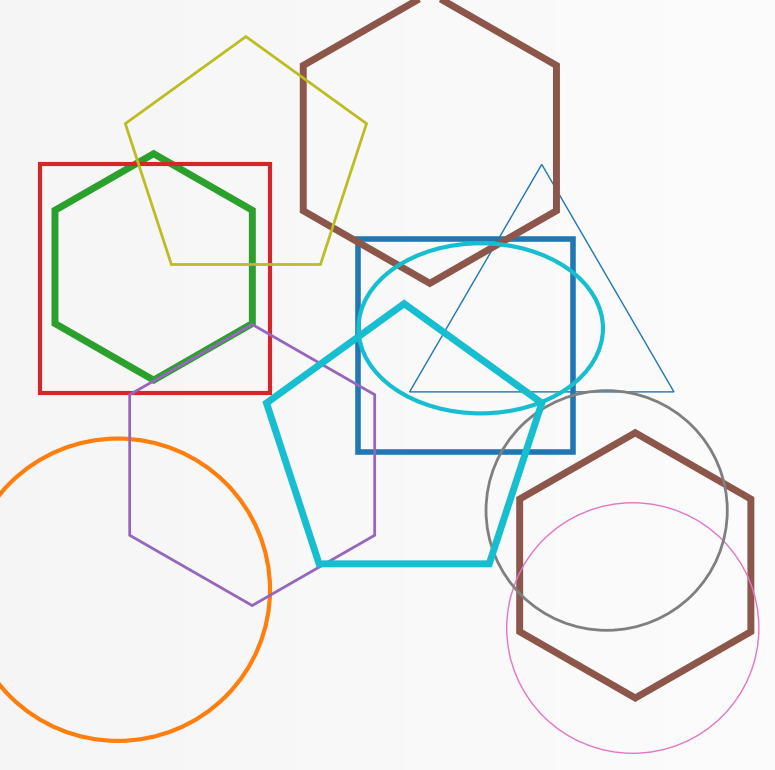[{"shape": "square", "thickness": 2, "radius": 0.69, "center": [0.601, 0.551]}, {"shape": "triangle", "thickness": 0.5, "radius": 0.98, "center": [0.699, 0.59]}, {"shape": "circle", "thickness": 1.5, "radius": 0.98, "center": [0.152, 0.234]}, {"shape": "hexagon", "thickness": 2.5, "radius": 0.74, "center": [0.198, 0.653]}, {"shape": "square", "thickness": 1.5, "radius": 0.74, "center": [0.2, 0.638]}, {"shape": "hexagon", "thickness": 1, "radius": 0.91, "center": [0.325, 0.396]}, {"shape": "hexagon", "thickness": 2.5, "radius": 0.86, "center": [0.82, 0.266]}, {"shape": "hexagon", "thickness": 2.5, "radius": 0.94, "center": [0.555, 0.821]}, {"shape": "circle", "thickness": 0.5, "radius": 0.81, "center": [0.817, 0.184]}, {"shape": "circle", "thickness": 1, "radius": 0.78, "center": [0.783, 0.337]}, {"shape": "pentagon", "thickness": 1, "radius": 0.82, "center": [0.317, 0.789]}, {"shape": "oval", "thickness": 1.5, "radius": 0.79, "center": [0.62, 0.574]}, {"shape": "pentagon", "thickness": 2.5, "radius": 0.93, "center": [0.522, 0.419]}]